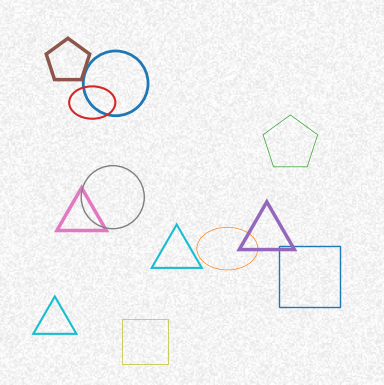[{"shape": "square", "thickness": 1, "radius": 0.39, "center": [0.804, 0.281]}, {"shape": "circle", "thickness": 2, "radius": 0.42, "center": [0.3, 0.783]}, {"shape": "oval", "thickness": 0.5, "radius": 0.4, "center": [0.591, 0.354]}, {"shape": "pentagon", "thickness": 0.5, "radius": 0.37, "center": [0.754, 0.627]}, {"shape": "oval", "thickness": 1.5, "radius": 0.3, "center": [0.24, 0.734]}, {"shape": "triangle", "thickness": 2.5, "radius": 0.41, "center": [0.693, 0.393]}, {"shape": "pentagon", "thickness": 2.5, "radius": 0.3, "center": [0.177, 0.841]}, {"shape": "triangle", "thickness": 2.5, "radius": 0.37, "center": [0.212, 0.438]}, {"shape": "circle", "thickness": 1, "radius": 0.41, "center": [0.293, 0.488]}, {"shape": "square", "thickness": 0.5, "radius": 0.3, "center": [0.376, 0.113]}, {"shape": "triangle", "thickness": 1.5, "radius": 0.32, "center": [0.142, 0.165]}, {"shape": "triangle", "thickness": 1.5, "radius": 0.38, "center": [0.459, 0.342]}]